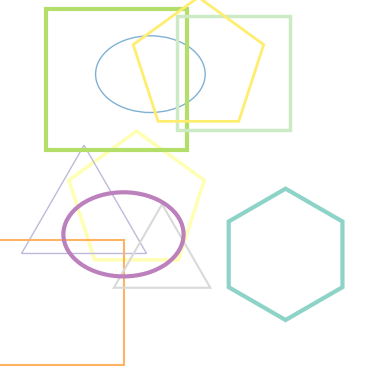[{"shape": "hexagon", "thickness": 3, "radius": 0.85, "center": [0.742, 0.339]}, {"shape": "pentagon", "thickness": 2.5, "radius": 0.92, "center": [0.355, 0.475]}, {"shape": "triangle", "thickness": 1, "radius": 0.94, "center": [0.218, 0.435]}, {"shape": "oval", "thickness": 1, "radius": 0.71, "center": [0.391, 0.807]}, {"shape": "square", "thickness": 1.5, "radius": 0.81, "center": [0.159, 0.214]}, {"shape": "square", "thickness": 3, "radius": 0.92, "center": [0.302, 0.794]}, {"shape": "triangle", "thickness": 1.5, "radius": 0.72, "center": [0.421, 0.325]}, {"shape": "oval", "thickness": 3, "radius": 0.78, "center": [0.321, 0.391]}, {"shape": "square", "thickness": 2.5, "radius": 0.74, "center": [0.606, 0.81]}, {"shape": "pentagon", "thickness": 2, "radius": 0.89, "center": [0.515, 0.829]}]